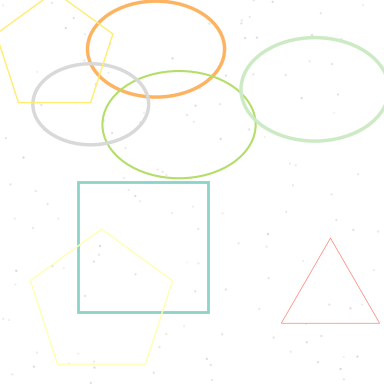[{"shape": "square", "thickness": 2, "radius": 0.84, "center": [0.371, 0.358]}, {"shape": "pentagon", "thickness": 1, "radius": 0.97, "center": [0.264, 0.211]}, {"shape": "triangle", "thickness": 0.5, "radius": 0.74, "center": [0.858, 0.234]}, {"shape": "oval", "thickness": 2.5, "radius": 0.89, "center": [0.405, 0.872]}, {"shape": "oval", "thickness": 1.5, "radius": 1.0, "center": [0.465, 0.676]}, {"shape": "oval", "thickness": 2.5, "radius": 0.75, "center": [0.236, 0.729]}, {"shape": "oval", "thickness": 2.5, "radius": 0.96, "center": [0.818, 0.768]}, {"shape": "pentagon", "thickness": 1, "radius": 0.8, "center": [0.142, 0.862]}]